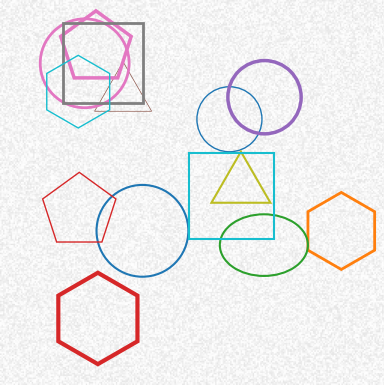[{"shape": "circle", "thickness": 1, "radius": 0.42, "center": [0.596, 0.69]}, {"shape": "circle", "thickness": 1.5, "radius": 0.6, "center": [0.37, 0.4]}, {"shape": "hexagon", "thickness": 2, "radius": 0.5, "center": [0.886, 0.4]}, {"shape": "oval", "thickness": 1.5, "radius": 0.57, "center": [0.685, 0.363]}, {"shape": "pentagon", "thickness": 1, "radius": 0.5, "center": [0.206, 0.452]}, {"shape": "hexagon", "thickness": 3, "radius": 0.59, "center": [0.254, 0.173]}, {"shape": "circle", "thickness": 2.5, "radius": 0.48, "center": [0.687, 0.748]}, {"shape": "triangle", "thickness": 0.5, "radius": 0.43, "center": [0.32, 0.754]}, {"shape": "circle", "thickness": 2, "radius": 0.58, "center": [0.22, 0.836]}, {"shape": "pentagon", "thickness": 2.5, "radius": 0.48, "center": [0.249, 0.876]}, {"shape": "square", "thickness": 2, "radius": 0.52, "center": [0.268, 0.836]}, {"shape": "triangle", "thickness": 1.5, "radius": 0.44, "center": [0.626, 0.518]}, {"shape": "hexagon", "thickness": 1, "radius": 0.47, "center": [0.203, 0.762]}, {"shape": "square", "thickness": 1.5, "radius": 0.55, "center": [0.602, 0.491]}]